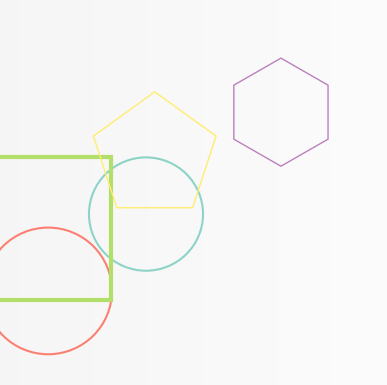[{"shape": "circle", "thickness": 1.5, "radius": 0.74, "center": [0.377, 0.444]}, {"shape": "circle", "thickness": 1.5, "radius": 0.82, "center": [0.124, 0.244]}, {"shape": "square", "thickness": 3, "radius": 0.93, "center": [0.102, 0.407]}, {"shape": "hexagon", "thickness": 1, "radius": 0.7, "center": [0.725, 0.709]}, {"shape": "pentagon", "thickness": 1, "radius": 0.83, "center": [0.399, 0.595]}]